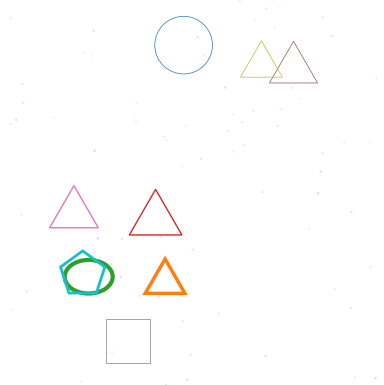[{"shape": "circle", "thickness": 0.5, "radius": 0.37, "center": [0.477, 0.883]}, {"shape": "triangle", "thickness": 2.5, "radius": 0.3, "center": [0.429, 0.268]}, {"shape": "oval", "thickness": 3, "radius": 0.31, "center": [0.23, 0.281]}, {"shape": "triangle", "thickness": 1, "radius": 0.39, "center": [0.404, 0.429]}, {"shape": "triangle", "thickness": 0.5, "radius": 0.36, "center": [0.762, 0.821]}, {"shape": "triangle", "thickness": 1, "radius": 0.36, "center": [0.192, 0.445]}, {"shape": "square", "thickness": 0.5, "radius": 0.29, "center": [0.333, 0.114]}, {"shape": "triangle", "thickness": 0.5, "radius": 0.31, "center": [0.679, 0.831]}, {"shape": "pentagon", "thickness": 2, "radius": 0.3, "center": [0.215, 0.288]}]